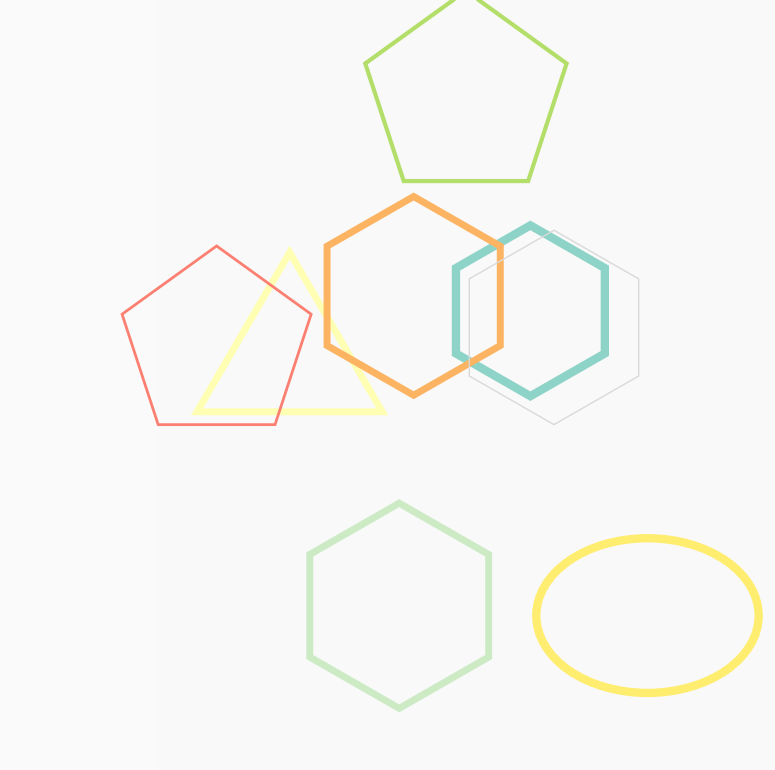[{"shape": "hexagon", "thickness": 3, "radius": 0.55, "center": [0.684, 0.596]}, {"shape": "triangle", "thickness": 2.5, "radius": 0.69, "center": [0.374, 0.534]}, {"shape": "pentagon", "thickness": 1, "radius": 0.64, "center": [0.279, 0.552]}, {"shape": "hexagon", "thickness": 2.5, "radius": 0.65, "center": [0.534, 0.616]}, {"shape": "pentagon", "thickness": 1.5, "radius": 0.68, "center": [0.601, 0.875]}, {"shape": "hexagon", "thickness": 0.5, "radius": 0.63, "center": [0.715, 0.575]}, {"shape": "hexagon", "thickness": 2.5, "radius": 0.67, "center": [0.515, 0.213]}, {"shape": "oval", "thickness": 3, "radius": 0.72, "center": [0.835, 0.201]}]